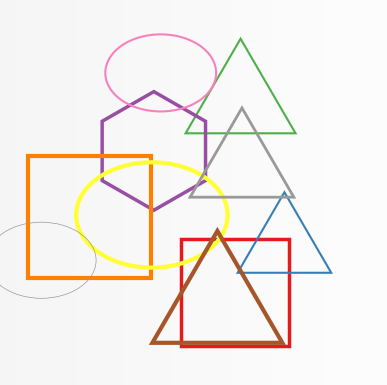[{"shape": "square", "thickness": 2.5, "radius": 0.7, "center": [0.606, 0.24]}, {"shape": "triangle", "thickness": 1.5, "radius": 0.7, "center": [0.734, 0.361]}, {"shape": "triangle", "thickness": 1.5, "radius": 0.82, "center": [0.621, 0.736]}, {"shape": "hexagon", "thickness": 2.5, "radius": 0.77, "center": [0.397, 0.608]}, {"shape": "square", "thickness": 3, "radius": 0.79, "center": [0.232, 0.437]}, {"shape": "oval", "thickness": 3, "radius": 0.98, "center": [0.392, 0.442]}, {"shape": "triangle", "thickness": 3, "radius": 0.97, "center": [0.561, 0.206]}, {"shape": "oval", "thickness": 1.5, "radius": 0.71, "center": [0.415, 0.811]}, {"shape": "triangle", "thickness": 2, "radius": 0.77, "center": [0.624, 0.565]}, {"shape": "oval", "thickness": 0.5, "radius": 0.71, "center": [0.107, 0.324]}]